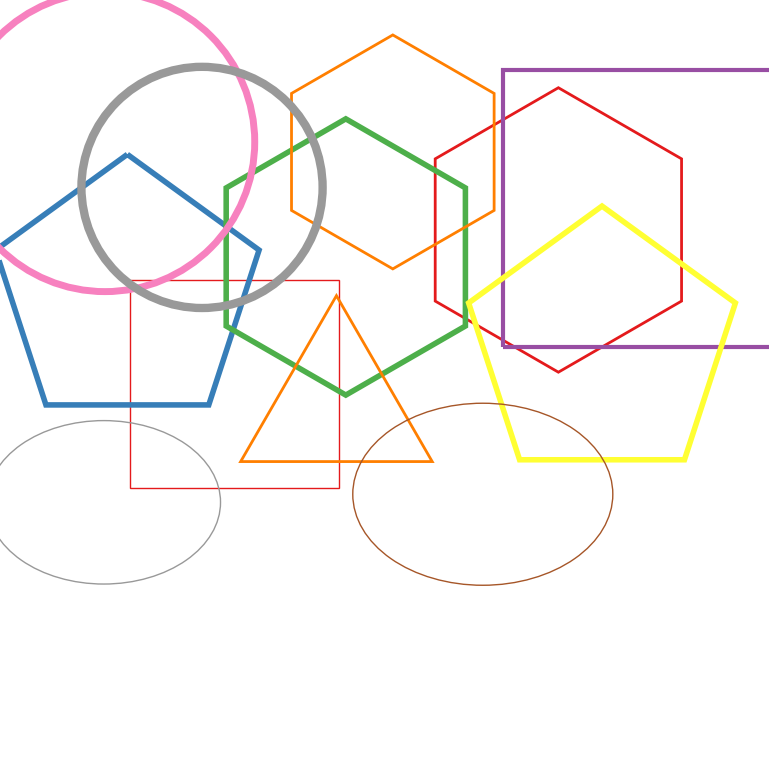[{"shape": "hexagon", "thickness": 1, "radius": 0.92, "center": [0.725, 0.701]}, {"shape": "square", "thickness": 0.5, "radius": 0.68, "center": [0.305, 0.501]}, {"shape": "pentagon", "thickness": 2, "radius": 0.9, "center": [0.165, 0.62]}, {"shape": "hexagon", "thickness": 2, "radius": 0.9, "center": [0.449, 0.666]}, {"shape": "square", "thickness": 1.5, "radius": 0.9, "center": [0.833, 0.729]}, {"shape": "triangle", "thickness": 1, "radius": 0.72, "center": [0.437, 0.472]}, {"shape": "hexagon", "thickness": 1, "radius": 0.76, "center": [0.51, 0.803]}, {"shape": "pentagon", "thickness": 2, "radius": 0.91, "center": [0.782, 0.55]}, {"shape": "oval", "thickness": 0.5, "radius": 0.84, "center": [0.627, 0.358]}, {"shape": "circle", "thickness": 2.5, "radius": 0.97, "center": [0.136, 0.816]}, {"shape": "oval", "thickness": 0.5, "radius": 0.76, "center": [0.135, 0.348]}, {"shape": "circle", "thickness": 3, "radius": 0.78, "center": [0.262, 0.757]}]